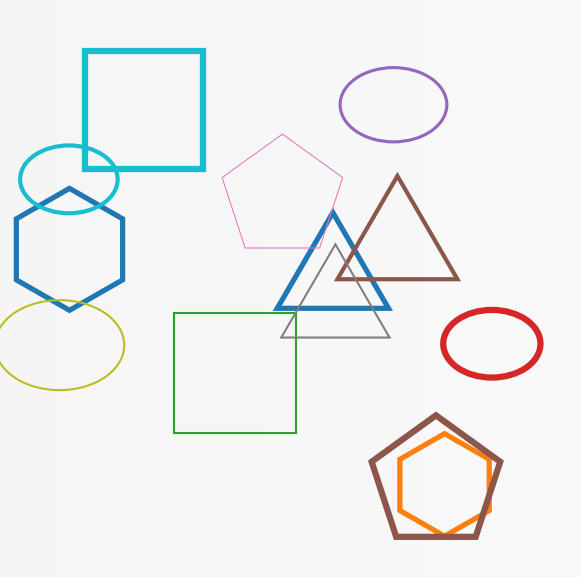[{"shape": "triangle", "thickness": 2.5, "radius": 0.55, "center": [0.573, 0.521]}, {"shape": "hexagon", "thickness": 2.5, "radius": 0.53, "center": [0.12, 0.567]}, {"shape": "hexagon", "thickness": 2.5, "radius": 0.44, "center": [0.765, 0.159]}, {"shape": "square", "thickness": 1, "radius": 0.52, "center": [0.404, 0.353]}, {"shape": "oval", "thickness": 3, "radius": 0.42, "center": [0.846, 0.404]}, {"shape": "oval", "thickness": 1.5, "radius": 0.46, "center": [0.677, 0.818]}, {"shape": "triangle", "thickness": 2, "radius": 0.6, "center": [0.684, 0.575]}, {"shape": "pentagon", "thickness": 3, "radius": 0.58, "center": [0.75, 0.164]}, {"shape": "pentagon", "thickness": 0.5, "radius": 0.55, "center": [0.486, 0.658]}, {"shape": "triangle", "thickness": 1, "radius": 0.54, "center": [0.577, 0.468]}, {"shape": "oval", "thickness": 1, "radius": 0.56, "center": [0.102, 0.401]}, {"shape": "square", "thickness": 3, "radius": 0.51, "center": [0.248, 0.809]}, {"shape": "oval", "thickness": 2, "radius": 0.42, "center": [0.119, 0.689]}]